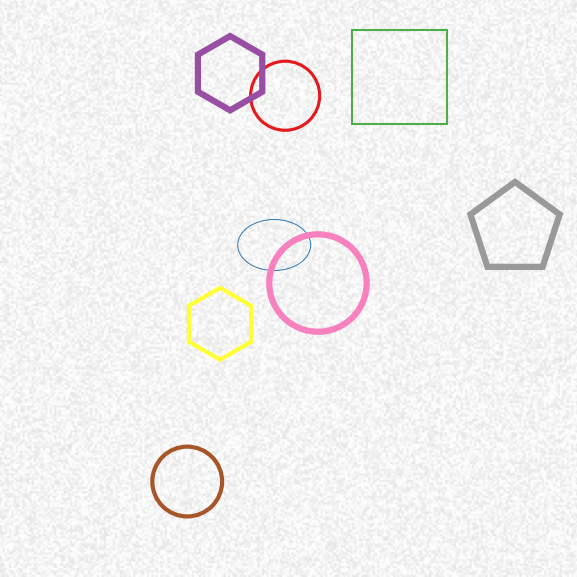[{"shape": "circle", "thickness": 1.5, "radius": 0.3, "center": [0.494, 0.833]}, {"shape": "oval", "thickness": 0.5, "radius": 0.32, "center": [0.475, 0.575]}, {"shape": "square", "thickness": 1, "radius": 0.41, "center": [0.691, 0.866]}, {"shape": "hexagon", "thickness": 3, "radius": 0.32, "center": [0.398, 0.872]}, {"shape": "hexagon", "thickness": 2, "radius": 0.31, "center": [0.381, 0.439]}, {"shape": "circle", "thickness": 2, "radius": 0.3, "center": [0.324, 0.165]}, {"shape": "circle", "thickness": 3, "radius": 0.42, "center": [0.551, 0.509]}, {"shape": "pentagon", "thickness": 3, "radius": 0.41, "center": [0.892, 0.603]}]